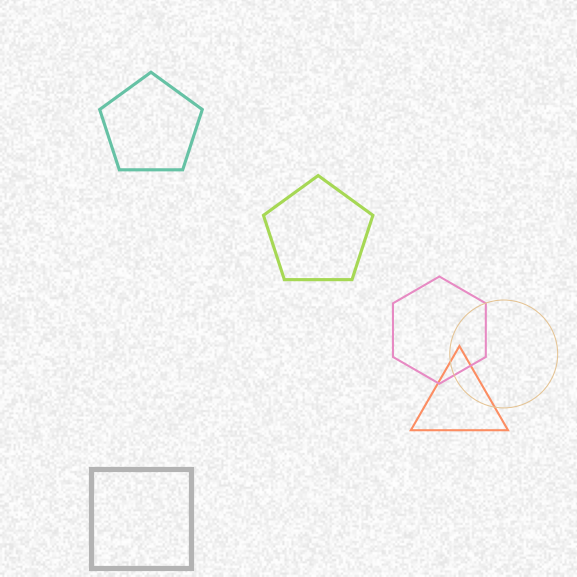[{"shape": "pentagon", "thickness": 1.5, "radius": 0.47, "center": [0.261, 0.781]}, {"shape": "triangle", "thickness": 1, "radius": 0.49, "center": [0.796, 0.303]}, {"shape": "hexagon", "thickness": 1, "radius": 0.46, "center": [0.761, 0.427]}, {"shape": "pentagon", "thickness": 1.5, "radius": 0.5, "center": [0.551, 0.595]}, {"shape": "circle", "thickness": 0.5, "radius": 0.47, "center": [0.872, 0.386]}, {"shape": "square", "thickness": 2.5, "radius": 0.43, "center": [0.244, 0.101]}]